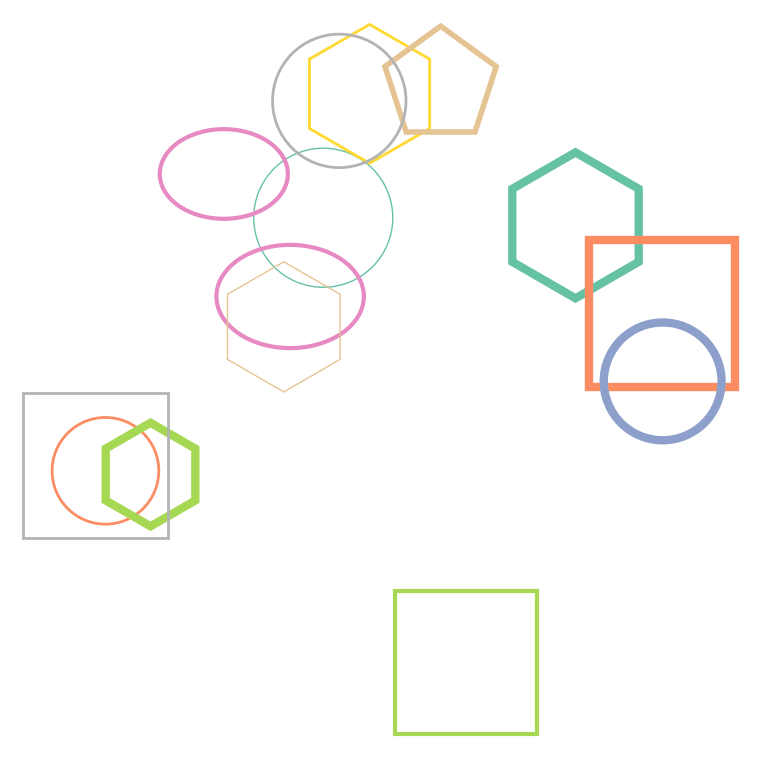[{"shape": "circle", "thickness": 0.5, "radius": 0.45, "center": [0.42, 0.717]}, {"shape": "hexagon", "thickness": 3, "radius": 0.47, "center": [0.747, 0.707]}, {"shape": "square", "thickness": 3, "radius": 0.48, "center": [0.86, 0.592]}, {"shape": "circle", "thickness": 1, "radius": 0.35, "center": [0.137, 0.389]}, {"shape": "circle", "thickness": 3, "radius": 0.38, "center": [0.861, 0.505]}, {"shape": "oval", "thickness": 1.5, "radius": 0.48, "center": [0.377, 0.615]}, {"shape": "oval", "thickness": 1.5, "radius": 0.42, "center": [0.291, 0.774]}, {"shape": "square", "thickness": 1.5, "radius": 0.46, "center": [0.605, 0.14]}, {"shape": "hexagon", "thickness": 3, "radius": 0.34, "center": [0.195, 0.384]}, {"shape": "hexagon", "thickness": 1, "radius": 0.45, "center": [0.48, 0.878]}, {"shape": "pentagon", "thickness": 2, "radius": 0.38, "center": [0.572, 0.89]}, {"shape": "hexagon", "thickness": 0.5, "radius": 0.42, "center": [0.369, 0.576]}, {"shape": "square", "thickness": 1, "radius": 0.47, "center": [0.124, 0.396]}, {"shape": "circle", "thickness": 1, "radius": 0.43, "center": [0.441, 0.869]}]